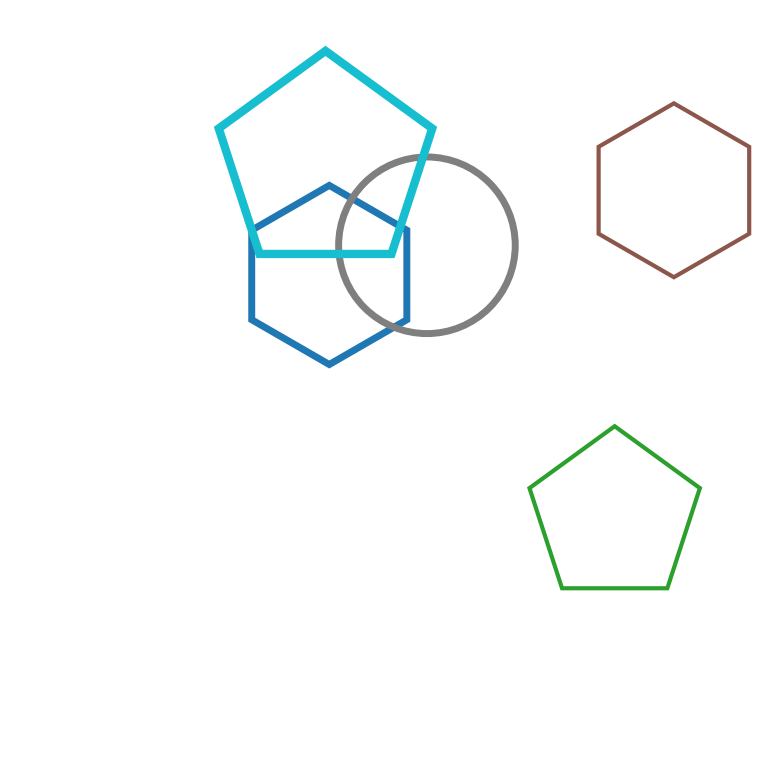[{"shape": "hexagon", "thickness": 2.5, "radius": 0.58, "center": [0.428, 0.643]}, {"shape": "pentagon", "thickness": 1.5, "radius": 0.58, "center": [0.798, 0.33]}, {"shape": "hexagon", "thickness": 1.5, "radius": 0.56, "center": [0.875, 0.753]}, {"shape": "circle", "thickness": 2.5, "radius": 0.57, "center": [0.554, 0.681]}, {"shape": "pentagon", "thickness": 3, "radius": 0.73, "center": [0.423, 0.788]}]